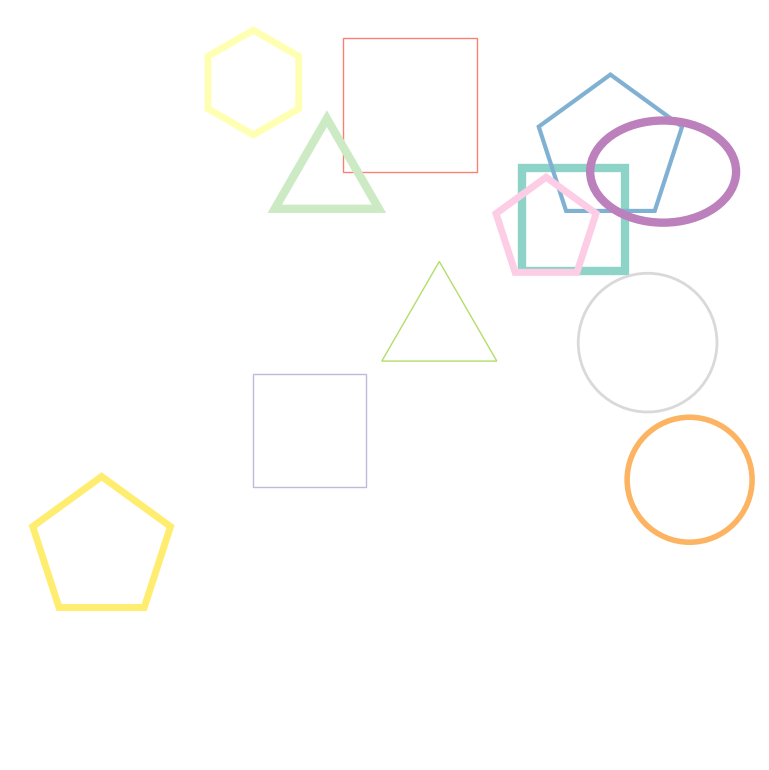[{"shape": "square", "thickness": 3, "radius": 0.33, "center": [0.745, 0.715]}, {"shape": "hexagon", "thickness": 2.5, "radius": 0.34, "center": [0.329, 0.893]}, {"shape": "square", "thickness": 0.5, "radius": 0.37, "center": [0.402, 0.441]}, {"shape": "square", "thickness": 0.5, "radius": 0.44, "center": [0.532, 0.864]}, {"shape": "pentagon", "thickness": 1.5, "radius": 0.49, "center": [0.793, 0.805]}, {"shape": "circle", "thickness": 2, "radius": 0.41, "center": [0.896, 0.377]}, {"shape": "triangle", "thickness": 0.5, "radius": 0.43, "center": [0.571, 0.574]}, {"shape": "pentagon", "thickness": 2.5, "radius": 0.34, "center": [0.709, 0.702]}, {"shape": "circle", "thickness": 1, "radius": 0.45, "center": [0.841, 0.555]}, {"shape": "oval", "thickness": 3, "radius": 0.47, "center": [0.861, 0.777]}, {"shape": "triangle", "thickness": 3, "radius": 0.39, "center": [0.424, 0.768]}, {"shape": "pentagon", "thickness": 2.5, "radius": 0.47, "center": [0.132, 0.287]}]